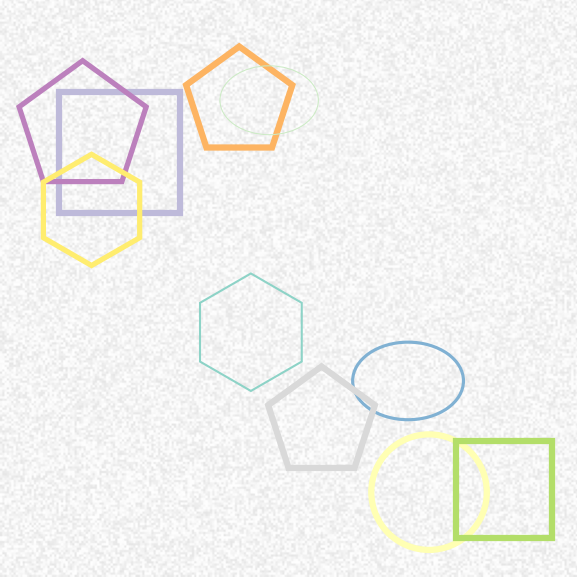[{"shape": "hexagon", "thickness": 1, "radius": 0.51, "center": [0.434, 0.424]}, {"shape": "circle", "thickness": 3, "radius": 0.5, "center": [0.743, 0.147]}, {"shape": "square", "thickness": 3, "radius": 0.52, "center": [0.207, 0.735]}, {"shape": "oval", "thickness": 1.5, "radius": 0.48, "center": [0.707, 0.34]}, {"shape": "pentagon", "thickness": 3, "radius": 0.48, "center": [0.414, 0.822]}, {"shape": "square", "thickness": 3, "radius": 0.42, "center": [0.872, 0.152]}, {"shape": "pentagon", "thickness": 3, "radius": 0.49, "center": [0.557, 0.267]}, {"shape": "pentagon", "thickness": 2.5, "radius": 0.58, "center": [0.143, 0.778]}, {"shape": "oval", "thickness": 0.5, "radius": 0.43, "center": [0.466, 0.826]}, {"shape": "hexagon", "thickness": 2.5, "radius": 0.48, "center": [0.159, 0.636]}]